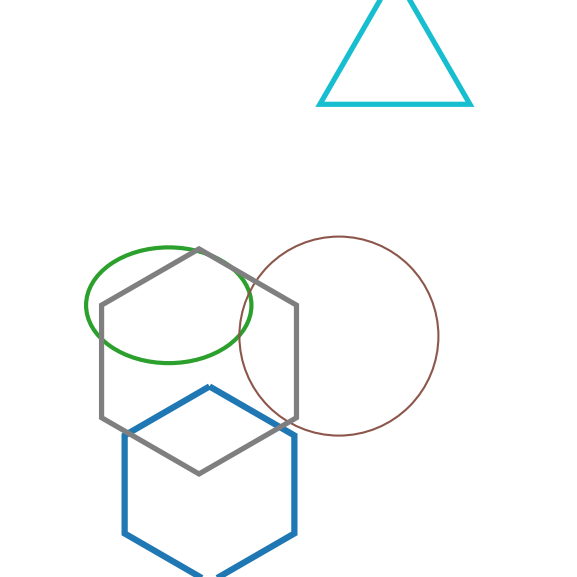[{"shape": "hexagon", "thickness": 3, "radius": 0.85, "center": [0.363, 0.16]}, {"shape": "oval", "thickness": 2, "radius": 0.72, "center": [0.292, 0.471]}, {"shape": "circle", "thickness": 1, "radius": 0.86, "center": [0.587, 0.417]}, {"shape": "hexagon", "thickness": 2.5, "radius": 0.97, "center": [0.345, 0.373]}, {"shape": "triangle", "thickness": 2.5, "radius": 0.75, "center": [0.684, 0.894]}]